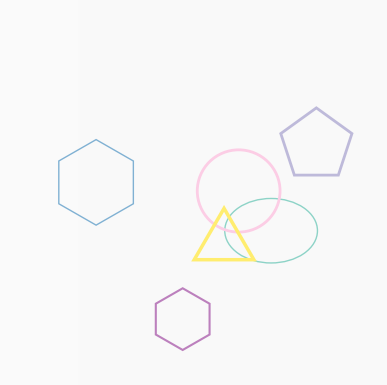[{"shape": "oval", "thickness": 1, "radius": 0.6, "center": [0.7, 0.401]}, {"shape": "pentagon", "thickness": 2, "radius": 0.48, "center": [0.816, 0.623]}, {"shape": "hexagon", "thickness": 1, "radius": 0.56, "center": [0.248, 0.526]}, {"shape": "circle", "thickness": 2, "radius": 0.53, "center": [0.616, 0.504]}, {"shape": "hexagon", "thickness": 1.5, "radius": 0.4, "center": [0.471, 0.171]}, {"shape": "triangle", "thickness": 2.5, "radius": 0.44, "center": [0.578, 0.37]}]